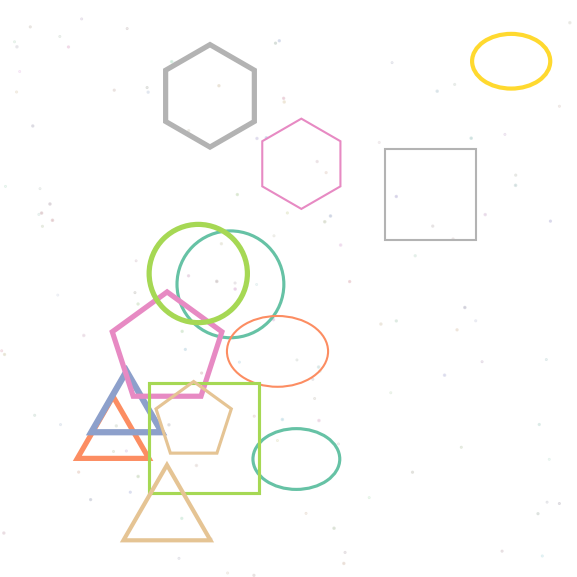[{"shape": "circle", "thickness": 1.5, "radius": 0.46, "center": [0.399, 0.507]}, {"shape": "oval", "thickness": 1.5, "radius": 0.38, "center": [0.513, 0.204]}, {"shape": "oval", "thickness": 1, "radius": 0.44, "center": [0.481, 0.391]}, {"shape": "triangle", "thickness": 2.5, "radius": 0.36, "center": [0.196, 0.241]}, {"shape": "triangle", "thickness": 3, "radius": 0.35, "center": [0.219, 0.286]}, {"shape": "pentagon", "thickness": 2.5, "radius": 0.5, "center": [0.289, 0.394]}, {"shape": "hexagon", "thickness": 1, "radius": 0.39, "center": [0.522, 0.716]}, {"shape": "square", "thickness": 1.5, "radius": 0.47, "center": [0.353, 0.241]}, {"shape": "circle", "thickness": 2.5, "radius": 0.43, "center": [0.343, 0.526]}, {"shape": "oval", "thickness": 2, "radius": 0.34, "center": [0.885, 0.893]}, {"shape": "pentagon", "thickness": 1.5, "radius": 0.34, "center": [0.335, 0.27]}, {"shape": "triangle", "thickness": 2, "radius": 0.43, "center": [0.289, 0.107]}, {"shape": "square", "thickness": 1, "radius": 0.4, "center": [0.746, 0.663]}, {"shape": "hexagon", "thickness": 2.5, "radius": 0.44, "center": [0.364, 0.833]}]